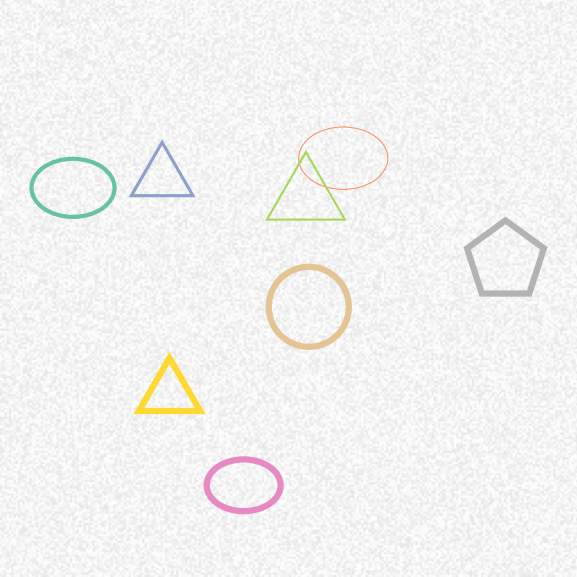[{"shape": "oval", "thickness": 2, "radius": 0.36, "center": [0.126, 0.674]}, {"shape": "oval", "thickness": 0.5, "radius": 0.39, "center": [0.594, 0.725]}, {"shape": "triangle", "thickness": 1.5, "radius": 0.31, "center": [0.281, 0.691]}, {"shape": "oval", "thickness": 3, "radius": 0.32, "center": [0.422, 0.159]}, {"shape": "triangle", "thickness": 1, "radius": 0.39, "center": [0.53, 0.658]}, {"shape": "triangle", "thickness": 3, "radius": 0.31, "center": [0.294, 0.318]}, {"shape": "circle", "thickness": 3, "radius": 0.35, "center": [0.535, 0.468]}, {"shape": "pentagon", "thickness": 3, "radius": 0.35, "center": [0.875, 0.547]}]